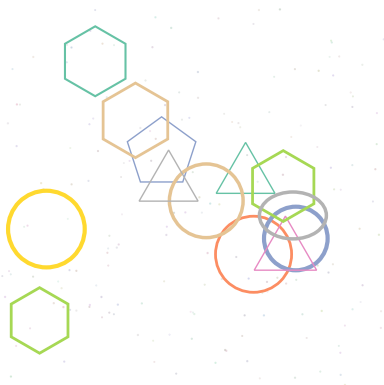[{"shape": "hexagon", "thickness": 1.5, "radius": 0.45, "center": [0.247, 0.841]}, {"shape": "triangle", "thickness": 1, "radius": 0.44, "center": [0.638, 0.542]}, {"shape": "circle", "thickness": 2, "radius": 0.49, "center": [0.659, 0.34]}, {"shape": "pentagon", "thickness": 1, "radius": 0.47, "center": [0.42, 0.603]}, {"shape": "circle", "thickness": 3, "radius": 0.41, "center": [0.768, 0.381]}, {"shape": "triangle", "thickness": 1, "radius": 0.47, "center": [0.741, 0.345]}, {"shape": "hexagon", "thickness": 2, "radius": 0.43, "center": [0.103, 0.168]}, {"shape": "hexagon", "thickness": 2, "radius": 0.46, "center": [0.736, 0.517]}, {"shape": "circle", "thickness": 3, "radius": 0.5, "center": [0.121, 0.405]}, {"shape": "hexagon", "thickness": 2, "radius": 0.48, "center": [0.352, 0.687]}, {"shape": "circle", "thickness": 2.5, "radius": 0.48, "center": [0.536, 0.478]}, {"shape": "triangle", "thickness": 1, "radius": 0.44, "center": [0.438, 0.522]}, {"shape": "oval", "thickness": 2.5, "radius": 0.43, "center": [0.761, 0.44]}]